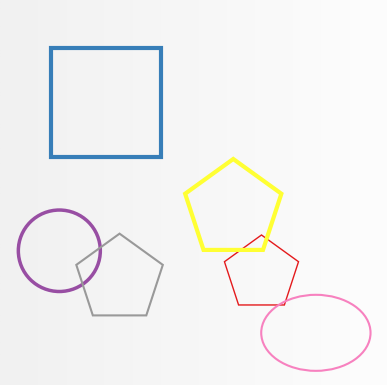[{"shape": "pentagon", "thickness": 1, "radius": 0.5, "center": [0.675, 0.289]}, {"shape": "square", "thickness": 3, "radius": 0.71, "center": [0.273, 0.734]}, {"shape": "circle", "thickness": 2.5, "radius": 0.53, "center": [0.153, 0.349]}, {"shape": "pentagon", "thickness": 3, "radius": 0.65, "center": [0.602, 0.456]}, {"shape": "oval", "thickness": 1.5, "radius": 0.71, "center": [0.815, 0.136]}, {"shape": "pentagon", "thickness": 1.5, "radius": 0.59, "center": [0.309, 0.276]}]